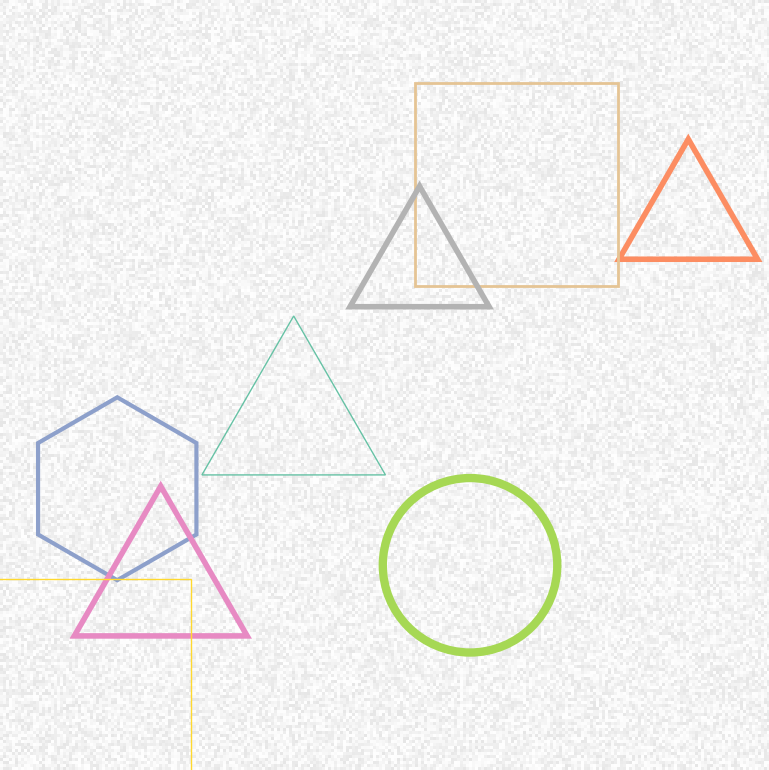[{"shape": "triangle", "thickness": 0.5, "radius": 0.69, "center": [0.381, 0.452]}, {"shape": "triangle", "thickness": 2, "radius": 0.52, "center": [0.894, 0.715]}, {"shape": "hexagon", "thickness": 1.5, "radius": 0.59, "center": [0.152, 0.365]}, {"shape": "triangle", "thickness": 2, "radius": 0.65, "center": [0.209, 0.239]}, {"shape": "circle", "thickness": 3, "radius": 0.57, "center": [0.61, 0.266]}, {"shape": "square", "thickness": 0.5, "radius": 0.67, "center": [0.113, 0.113]}, {"shape": "square", "thickness": 1, "radius": 0.66, "center": [0.671, 0.76]}, {"shape": "triangle", "thickness": 2, "radius": 0.52, "center": [0.545, 0.654]}]